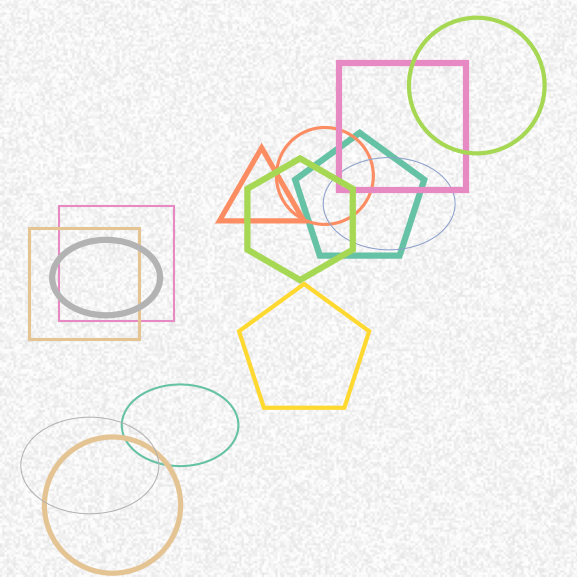[{"shape": "pentagon", "thickness": 3, "radius": 0.59, "center": [0.623, 0.652]}, {"shape": "oval", "thickness": 1, "radius": 0.5, "center": [0.312, 0.263]}, {"shape": "circle", "thickness": 1.5, "radius": 0.42, "center": [0.563, 0.694]}, {"shape": "triangle", "thickness": 2.5, "radius": 0.42, "center": [0.453, 0.659]}, {"shape": "oval", "thickness": 0.5, "radius": 0.57, "center": [0.674, 0.646]}, {"shape": "square", "thickness": 3, "radius": 0.55, "center": [0.697, 0.78]}, {"shape": "square", "thickness": 1, "radius": 0.5, "center": [0.201, 0.543]}, {"shape": "circle", "thickness": 2, "radius": 0.59, "center": [0.826, 0.851]}, {"shape": "hexagon", "thickness": 3, "radius": 0.53, "center": [0.52, 0.62]}, {"shape": "pentagon", "thickness": 2, "radius": 0.59, "center": [0.527, 0.389]}, {"shape": "square", "thickness": 1.5, "radius": 0.48, "center": [0.146, 0.508]}, {"shape": "circle", "thickness": 2.5, "radius": 0.59, "center": [0.195, 0.125]}, {"shape": "oval", "thickness": 3, "radius": 0.47, "center": [0.184, 0.519]}, {"shape": "oval", "thickness": 0.5, "radius": 0.6, "center": [0.156, 0.193]}]